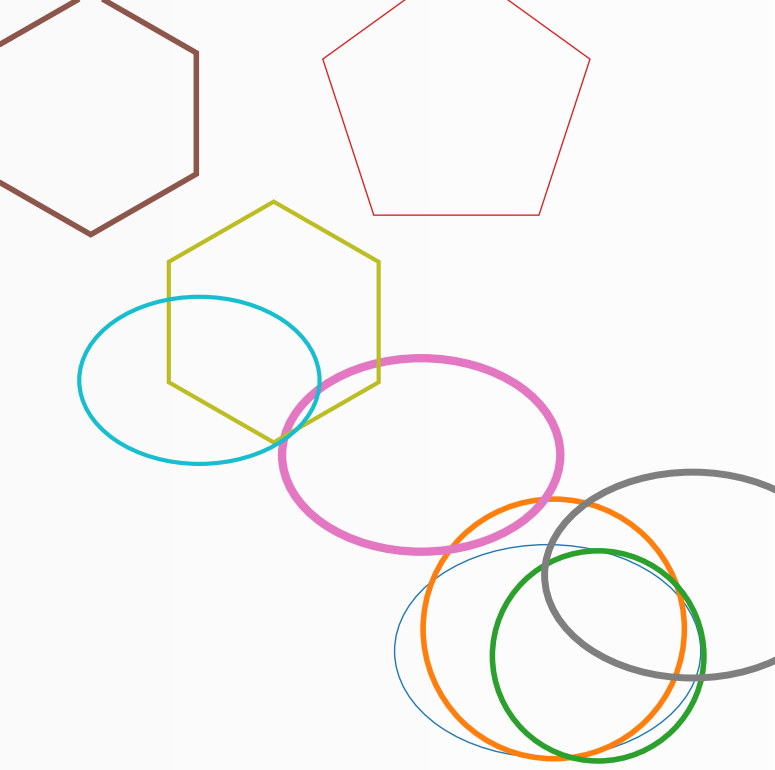[{"shape": "oval", "thickness": 0.5, "radius": 0.99, "center": [0.707, 0.154]}, {"shape": "circle", "thickness": 2, "radius": 0.84, "center": [0.715, 0.183]}, {"shape": "circle", "thickness": 2, "radius": 0.68, "center": [0.772, 0.148]}, {"shape": "pentagon", "thickness": 0.5, "radius": 0.91, "center": [0.589, 0.867]}, {"shape": "hexagon", "thickness": 2, "radius": 0.79, "center": [0.117, 0.853]}, {"shape": "oval", "thickness": 3, "radius": 0.9, "center": [0.543, 0.409]}, {"shape": "oval", "thickness": 2.5, "radius": 0.95, "center": [0.894, 0.253]}, {"shape": "hexagon", "thickness": 1.5, "radius": 0.78, "center": [0.353, 0.582]}, {"shape": "oval", "thickness": 1.5, "radius": 0.78, "center": [0.257, 0.506]}]